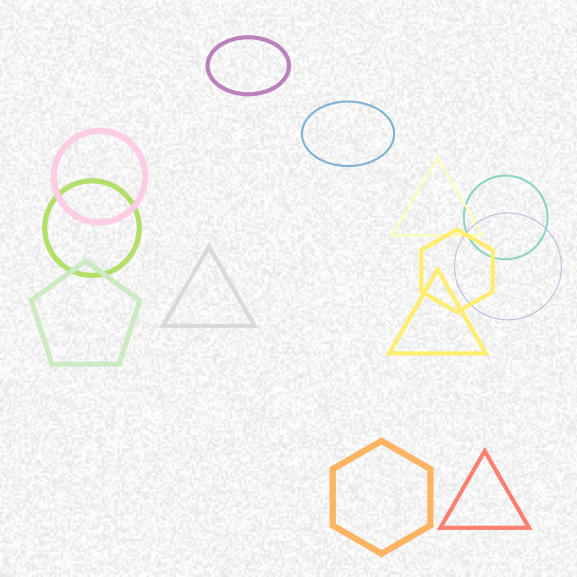[{"shape": "circle", "thickness": 1, "radius": 0.36, "center": [0.876, 0.623]}, {"shape": "triangle", "thickness": 1, "radius": 0.45, "center": [0.757, 0.637]}, {"shape": "circle", "thickness": 0.5, "radius": 0.46, "center": [0.88, 0.538]}, {"shape": "triangle", "thickness": 2, "radius": 0.44, "center": [0.839, 0.129]}, {"shape": "oval", "thickness": 1, "radius": 0.4, "center": [0.603, 0.767]}, {"shape": "hexagon", "thickness": 3, "radius": 0.49, "center": [0.661, 0.138]}, {"shape": "circle", "thickness": 2.5, "radius": 0.41, "center": [0.159, 0.604]}, {"shape": "circle", "thickness": 3, "radius": 0.4, "center": [0.172, 0.693]}, {"shape": "triangle", "thickness": 2, "radius": 0.46, "center": [0.362, 0.481]}, {"shape": "oval", "thickness": 2, "radius": 0.35, "center": [0.43, 0.885]}, {"shape": "pentagon", "thickness": 2.5, "radius": 0.49, "center": [0.148, 0.448]}, {"shape": "hexagon", "thickness": 2, "radius": 0.36, "center": [0.791, 0.53]}, {"shape": "triangle", "thickness": 2, "radius": 0.48, "center": [0.758, 0.436]}]